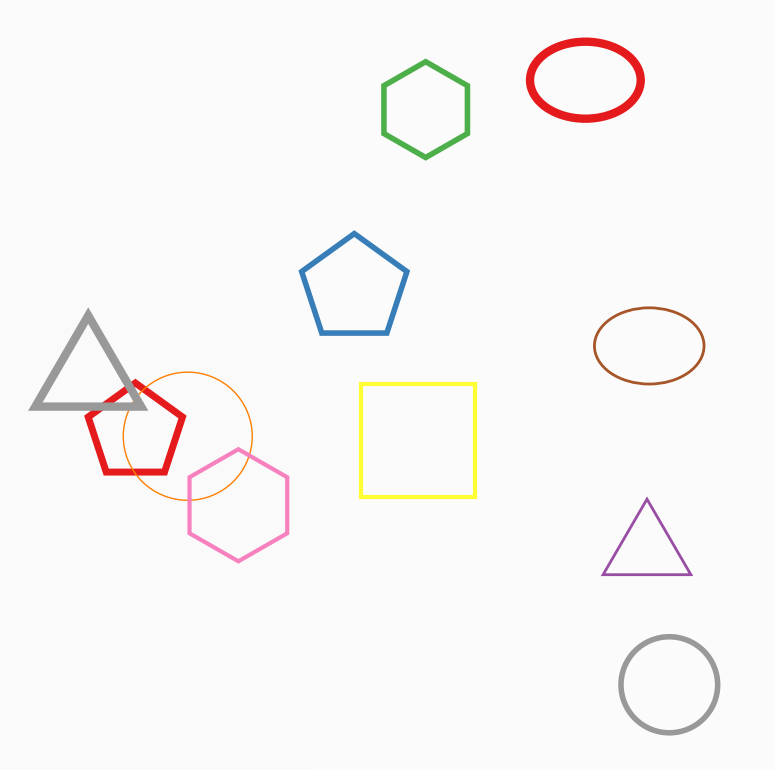[{"shape": "oval", "thickness": 3, "radius": 0.36, "center": [0.755, 0.896]}, {"shape": "pentagon", "thickness": 2.5, "radius": 0.32, "center": [0.175, 0.439]}, {"shape": "pentagon", "thickness": 2, "radius": 0.36, "center": [0.457, 0.625]}, {"shape": "hexagon", "thickness": 2, "radius": 0.31, "center": [0.549, 0.858]}, {"shape": "triangle", "thickness": 1, "radius": 0.33, "center": [0.835, 0.286]}, {"shape": "circle", "thickness": 0.5, "radius": 0.42, "center": [0.242, 0.433]}, {"shape": "square", "thickness": 1.5, "radius": 0.37, "center": [0.539, 0.428]}, {"shape": "oval", "thickness": 1, "radius": 0.35, "center": [0.838, 0.551]}, {"shape": "hexagon", "thickness": 1.5, "radius": 0.36, "center": [0.308, 0.344]}, {"shape": "triangle", "thickness": 3, "radius": 0.39, "center": [0.114, 0.511]}, {"shape": "circle", "thickness": 2, "radius": 0.31, "center": [0.864, 0.111]}]